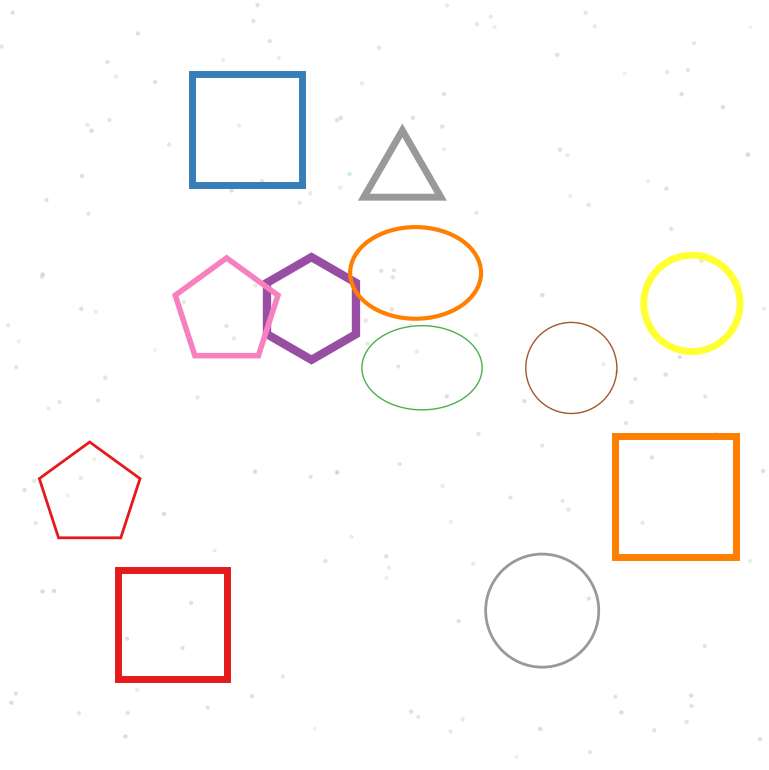[{"shape": "square", "thickness": 2.5, "radius": 0.35, "center": [0.224, 0.189]}, {"shape": "pentagon", "thickness": 1, "radius": 0.34, "center": [0.116, 0.357]}, {"shape": "square", "thickness": 2.5, "radius": 0.36, "center": [0.321, 0.832]}, {"shape": "oval", "thickness": 0.5, "radius": 0.39, "center": [0.548, 0.522]}, {"shape": "hexagon", "thickness": 3, "radius": 0.33, "center": [0.405, 0.599]}, {"shape": "square", "thickness": 2.5, "radius": 0.39, "center": [0.877, 0.355]}, {"shape": "oval", "thickness": 1.5, "radius": 0.43, "center": [0.54, 0.646]}, {"shape": "circle", "thickness": 2.5, "radius": 0.31, "center": [0.899, 0.606]}, {"shape": "circle", "thickness": 0.5, "radius": 0.3, "center": [0.742, 0.522]}, {"shape": "pentagon", "thickness": 2, "radius": 0.35, "center": [0.294, 0.595]}, {"shape": "circle", "thickness": 1, "radius": 0.37, "center": [0.704, 0.207]}, {"shape": "triangle", "thickness": 2.5, "radius": 0.29, "center": [0.523, 0.773]}]